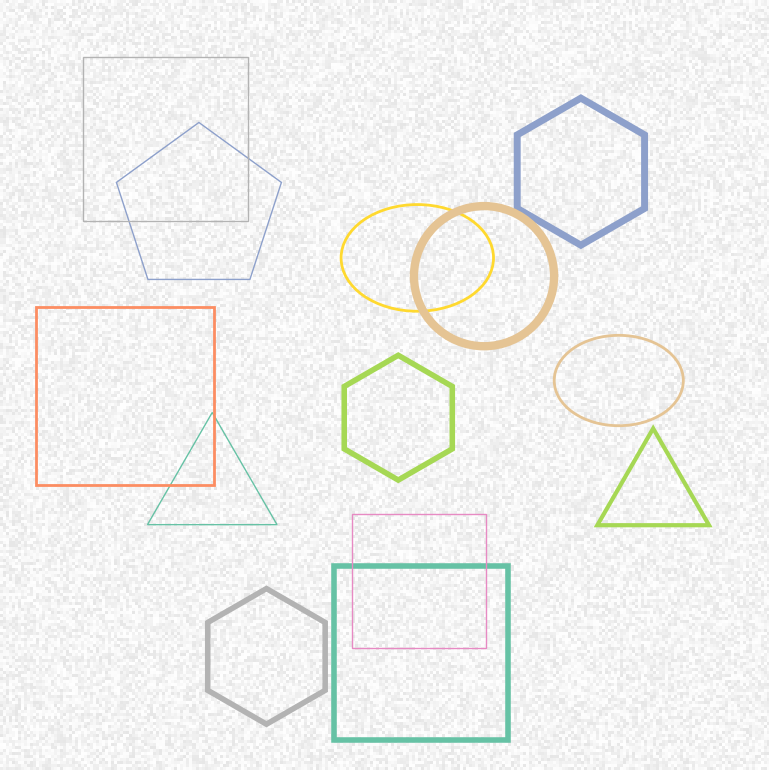[{"shape": "square", "thickness": 2, "radius": 0.57, "center": [0.547, 0.152]}, {"shape": "triangle", "thickness": 0.5, "radius": 0.49, "center": [0.276, 0.367]}, {"shape": "square", "thickness": 1, "radius": 0.58, "center": [0.163, 0.486]}, {"shape": "hexagon", "thickness": 2.5, "radius": 0.48, "center": [0.754, 0.777]}, {"shape": "pentagon", "thickness": 0.5, "radius": 0.56, "center": [0.258, 0.728]}, {"shape": "square", "thickness": 0.5, "radius": 0.44, "center": [0.544, 0.246]}, {"shape": "hexagon", "thickness": 2, "radius": 0.41, "center": [0.517, 0.458]}, {"shape": "triangle", "thickness": 1.5, "radius": 0.42, "center": [0.848, 0.36]}, {"shape": "oval", "thickness": 1, "radius": 0.49, "center": [0.542, 0.665]}, {"shape": "oval", "thickness": 1, "radius": 0.42, "center": [0.804, 0.506]}, {"shape": "circle", "thickness": 3, "radius": 0.46, "center": [0.629, 0.641]}, {"shape": "hexagon", "thickness": 2, "radius": 0.44, "center": [0.346, 0.148]}, {"shape": "square", "thickness": 0.5, "radius": 0.53, "center": [0.215, 0.82]}]